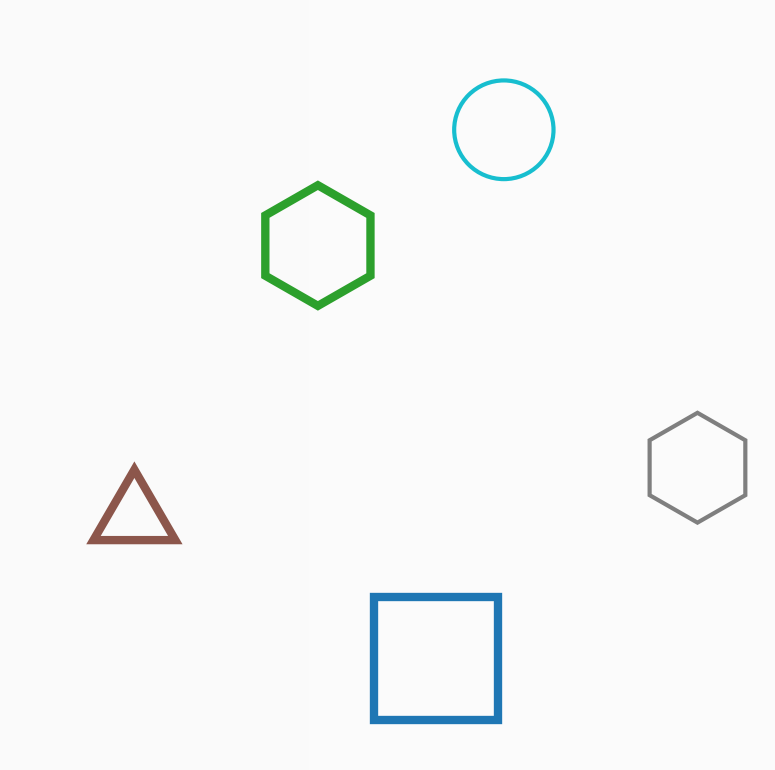[{"shape": "square", "thickness": 3, "radius": 0.4, "center": [0.563, 0.145]}, {"shape": "hexagon", "thickness": 3, "radius": 0.39, "center": [0.41, 0.681]}, {"shape": "triangle", "thickness": 3, "radius": 0.3, "center": [0.173, 0.329]}, {"shape": "hexagon", "thickness": 1.5, "radius": 0.36, "center": [0.9, 0.393]}, {"shape": "circle", "thickness": 1.5, "radius": 0.32, "center": [0.65, 0.831]}]